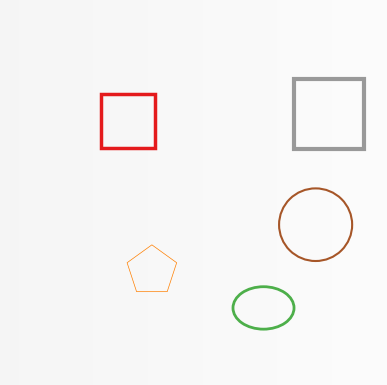[{"shape": "square", "thickness": 2.5, "radius": 0.35, "center": [0.331, 0.685]}, {"shape": "oval", "thickness": 2, "radius": 0.39, "center": [0.68, 0.2]}, {"shape": "pentagon", "thickness": 0.5, "radius": 0.34, "center": [0.392, 0.297]}, {"shape": "circle", "thickness": 1.5, "radius": 0.47, "center": [0.814, 0.416]}, {"shape": "square", "thickness": 3, "radius": 0.45, "center": [0.849, 0.704]}]